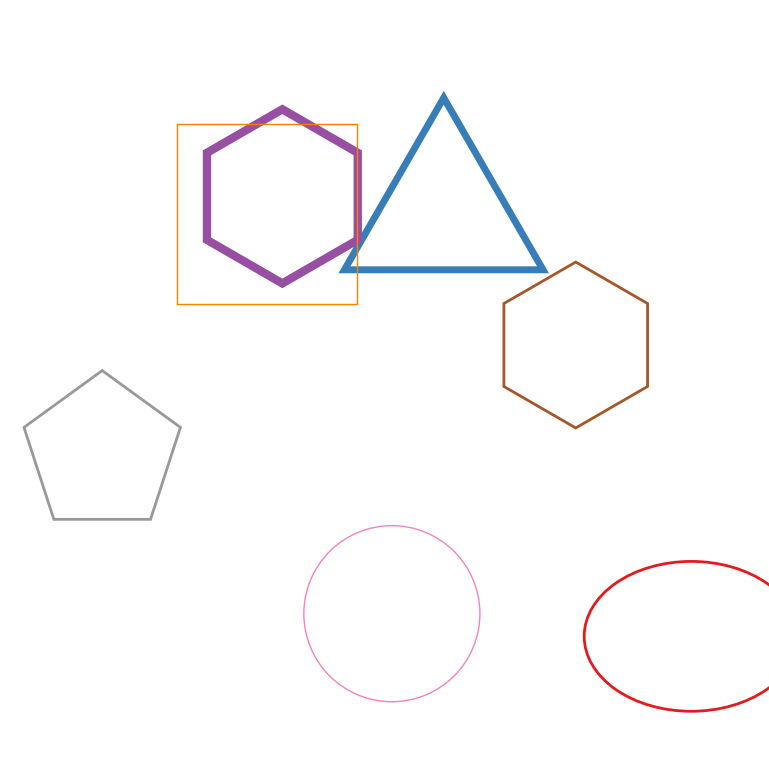[{"shape": "oval", "thickness": 1, "radius": 0.7, "center": [0.898, 0.174]}, {"shape": "triangle", "thickness": 2.5, "radius": 0.74, "center": [0.576, 0.724]}, {"shape": "hexagon", "thickness": 3, "radius": 0.57, "center": [0.367, 0.745]}, {"shape": "square", "thickness": 0.5, "radius": 0.58, "center": [0.346, 0.722]}, {"shape": "hexagon", "thickness": 1, "radius": 0.54, "center": [0.748, 0.552]}, {"shape": "circle", "thickness": 0.5, "radius": 0.57, "center": [0.509, 0.203]}, {"shape": "pentagon", "thickness": 1, "radius": 0.53, "center": [0.133, 0.412]}]